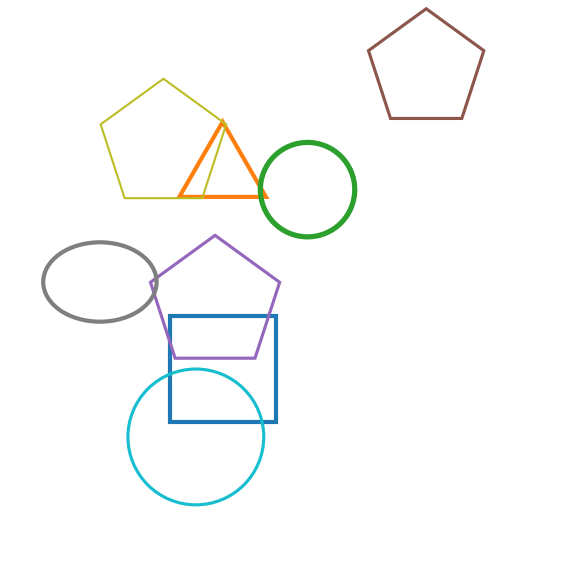[{"shape": "square", "thickness": 2, "radius": 0.46, "center": [0.385, 0.36]}, {"shape": "triangle", "thickness": 2, "radius": 0.43, "center": [0.385, 0.701]}, {"shape": "circle", "thickness": 2.5, "radius": 0.41, "center": [0.533, 0.671]}, {"shape": "pentagon", "thickness": 1.5, "radius": 0.59, "center": [0.372, 0.474]}, {"shape": "pentagon", "thickness": 1.5, "radius": 0.53, "center": [0.738, 0.879]}, {"shape": "oval", "thickness": 2, "radius": 0.49, "center": [0.173, 0.511]}, {"shape": "pentagon", "thickness": 1, "radius": 0.57, "center": [0.283, 0.748]}, {"shape": "circle", "thickness": 1.5, "radius": 0.59, "center": [0.339, 0.243]}]